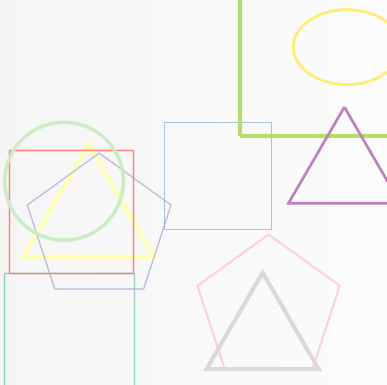[{"shape": "square", "thickness": 1, "radius": 0.83, "center": [0.178, 0.123]}, {"shape": "triangle", "thickness": 3, "radius": 0.97, "center": [0.229, 0.43]}, {"shape": "pentagon", "thickness": 1, "radius": 0.98, "center": [0.256, 0.407]}, {"shape": "square", "thickness": 1, "radius": 0.8, "center": [0.182, 0.451]}, {"shape": "square", "thickness": 0.5, "radius": 0.69, "center": [0.56, 0.544]}, {"shape": "square", "thickness": 3, "radius": 1.0, "center": [0.819, 0.846]}, {"shape": "pentagon", "thickness": 1.5, "radius": 0.97, "center": [0.693, 0.198]}, {"shape": "triangle", "thickness": 3, "radius": 0.84, "center": [0.678, 0.125]}, {"shape": "triangle", "thickness": 2, "radius": 0.83, "center": [0.889, 0.555]}, {"shape": "circle", "thickness": 2.5, "radius": 0.77, "center": [0.165, 0.529]}, {"shape": "oval", "thickness": 2, "radius": 0.69, "center": [0.895, 0.878]}]